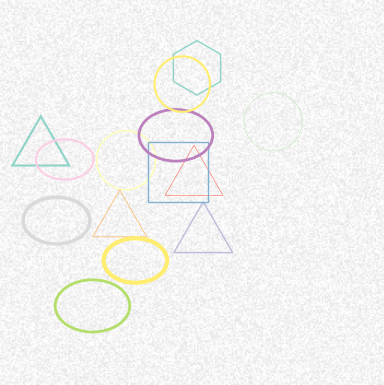[{"shape": "triangle", "thickness": 1.5, "radius": 0.43, "center": [0.106, 0.613]}, {"shape": "hexagon", "thickness": 1, "radius": 0.35, "center": [0.512, 0.824]}, {"shape": "circle", "thickness": 1, "radius": 0.38, "center": [0.327, 0.584]}, {"shape": "triangle", "thickness": 1, "radius": 0.44, "center": [0.528, 0.388]}, {"shape": "triangle", "thickness": 0.5, "radius": 0.44, "center": [0.504, 0.536]}, {"shape": "square", "thickness": 1, "radius": 0.39, "center": [0.463, 0.554]}, {"shape": "triangle", "thickness": 0.5, "radius": 0.41, "center": [0.311, 0.425]}, {"shape": "oval", "thickness": 2, "radius": 0.48, "center": [0.24, 0.205]}, {"shape": "oval", "thickness": 1.5, "radius": 0.37, "center": [0.168, 0.586]}, {"shape": "oval", "thickness": 2.5, "radius": 0.43, "center": [0.147, 0.427]}, {"shape": "oval", "thickness": 2, "radius": 0.48, "center": [0.457, 0.649]}, {"shape": "circle", "thickness": 0.5, "radius": 0.38, "center": [0.71, 0.684]}, {"shape": "circle", "thickness": 1.5, "radius": 0.36, "center": [0.473, 0.782]}, {"shape": "oval", "thickness": 3, "radius": 0.41, "center": [0.352, 0.323]}]